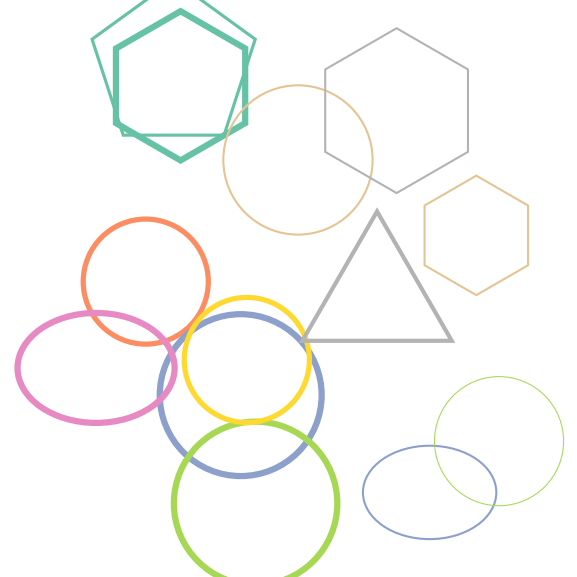[{"shape": "hexagon", "thickness": 3, "radius": 0.65, "center": [0.313, 0.851]}, {"shape": "pentagon", "thickness": 1.5, "radius": 0.74, "center": [0.301, 0.885]}, {"shape": "circle", "thickness": 2.5, "radius": 0.54, "center": [0.252, 0.512]}, {"shape": "circle", "thickness": 3, "radius": 0.7, "center": [0.417, 0.315]}, {"shape": "oval", "thickness": 1, "radius": 0.58, "center": [0.744, 0.146]}, {"shape": "oval", "thickness": 3, "radius": 0.68, "center": [0.166, 0.362]}, {"shape": "circle", "thickness": 0.5, "radius": 0.56, "center": [0.864, 0.235]}, {"shape": "circle", "thickness": 3, "radius": 0.71, "center": [0.443, 0.128]}, {"shape": "circle", "thickness": 2.5, "radius": 0.54, "center": [0.427, 0.376]}, {"shape": "hexagon", "thickness": 1, "radius": 0.52, "center": [0.825, 0.592]}, {"shape": "circle", "thickness": 1, "radius": 0.65, "center": [0.516, 0.722]}, {"shape": "hexagon", "thickness": 1, "radius": 0.71, "center": [0.687, 0.808]}, {"shape": "triangle", "thickness": 2, "radius": 0.75, "center": [0.653, 0.484]}]